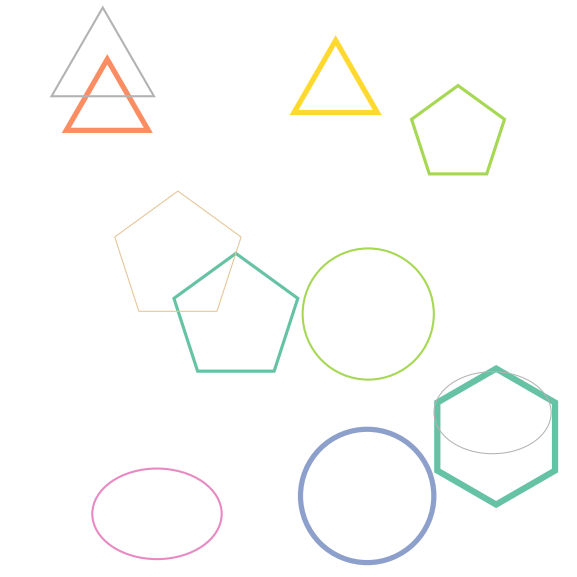[{"shape": "hexagon", "thickness": 3, "radius": 0.59, "center": [0.859, 0.243]}, {"shape": "pentagon", "thickness": 1.5, "radius": 0.56, "center": [0.408, 0.448]}, {"shape": "triangle", "thickness": 2.5, "radius": 0.41, "center": [0.186, 0.814]}, {"shape": "circle", "thickness": 2.5, "radius": 0.58, "center": [0.636, 0.14]}, {"shape": "oval", "thickness": 1, "radius": 0.56, "center": [0.272, 0.109]}, {"shape": "pentagon", "thickness": 1.5, "radius": 0.42, "center": [0.793, 0.766]}, {"shape": "circle", "thickness": 1, "radius": 0.57, "center": [0.638, 0.455]}, {"shape": "triangle", "thickness": 2.5, "radius": 0.42, "center": [0.581, 0.846]}, {"shape": "pentagon", "thickness": 0.5, "radius": 0.58, "center": [0.308, 0.553]}, {"shape": "oval", "thickness": 0.5, "radius": 0.51, "center": [0.853, 0.284]}, {"shape": "triangle", "thickness": 1, "radius": 0.51, "center": [0.178, 0.884]}]